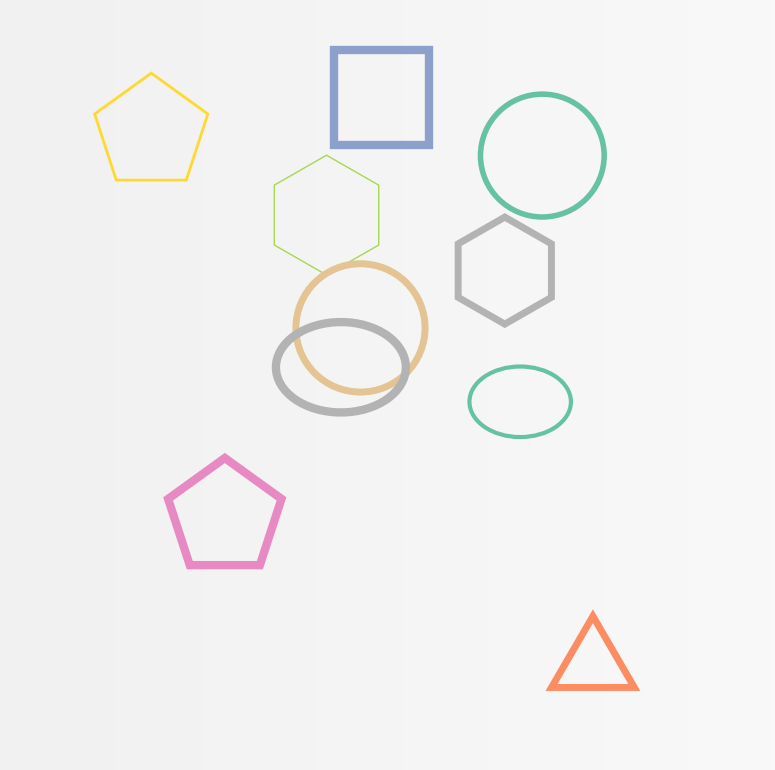[{"shape": "oval", "thickness": 1.5, "radius": 0.33, "center": [0.671, 0.478]}, {"shape": "circle", "thickness": 2, "radius": 0.4, "center": [0.7, 0.798]}, {"shape": "triangle", "thickness": 2.5, "radius": 0.31, "center": [0.765, 0.138]}, {"shape": "square", "thickness": 3, "radius": 0.31, "center": [0.492, 0.873]}, {"shape": "pentagon", "thickness": 3, "radius": 0.38, "center": [0.29, 0.328]}, {"shape": "hexagon", "thickness": 0.5, "radius": 0.39, "center": [0.421, 0.721]}, {"shape": "pentagon", "thickness": 1, "radius": 0.38, "center": [0.195, 0.828]}, {"shape": "circle", "thickness": 2.5, "radius": 0.42, "center": [0.465, 0.574]}, {"shape": "hexagon", "thickness": 2.5, "radius": 0.35, "center": [0.651, 0.649]}, {"shape": "oval", "thickness": 3, "radius": 0.42, "center": [0.44, 0.523]}]